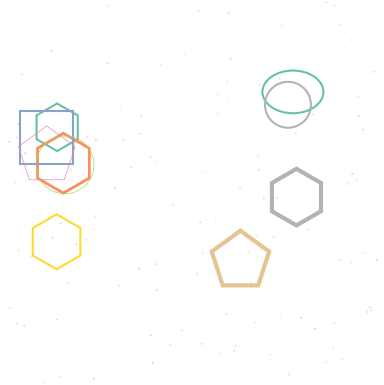[{"shape": "oval", "thickness": 1.5, "radius": 0.4, "center": [0.761, 0.761]}, {"shape": "hexagon", "thickness": 1.5, "radius": 0.31, "center": [0.148, 0.669]}, {"shape": "hexagon", "thickness": 2, "radius": 0.39, "center": [0.165, 0.576]}, {"shape": "square", "thickness": 1.5, "radius": 0.35, "center": [0.122, 0.644]}, {"shape": "pentagon", "thickness": 0.5, "radius": 0.39, "center": [0.122, 0.596]}, {"shape": "circle", "thickness": 0.5, "radius": 0.38, "center": [0.169, 0.572]}, {"shape": "hexagon", "thickness": 1.5, "radius": 0.36, "center": [0.147, 0.372]}, {"shape": "pentagon", "thickness": 3, "radius": 0.39, "center": [0.625, 0.322]}, {"shape": "hexagon", "thickness": 3, "radius": 0.37, "center": [0.77, 0.488]}, {"shape": "circle", "thickness": 1.5, "radius": 0.3, "center": [0.748, 0.728]}]